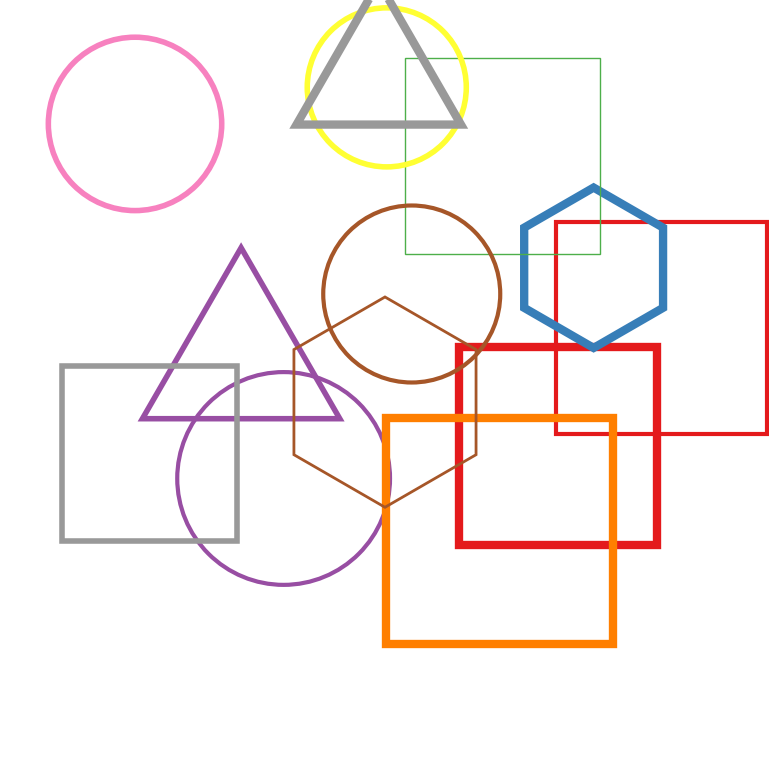[{"shape": "square", "thickness": 1.5, "radius": 0.69, "center": [0.859, 0.574]}, {"shape": "square", "thickness": 3, "radius": 0.64, "center": [0.725, 0.421]}, {"shape": "hexagon", "thickness": 3, "radius": 0.52, "center": [0.771, 0.652]}, {"shape": "square", "thickness": 0.5, "radius": 0.63, "center": [0.652, 0.797]}, {"shape": "triangle", "thickness": 2, "radius": 0.74, "center": [0.313, 0.53]}, {"shape": "circle", "thickness": 1.5, "radius": 0.69, "center": [0.368, 0.379]}, {"shape": "square", "thickness": 3, "radius": 0.74, "center": [0.648, 0.31]}, {"shape": "circle", "thickness": 2, "radius": 0.52, "center": [0.502, 0.887]}, {"shape": "hexagon", "thickness": 1, "radius": 0.68, "center": [0.5, 0.478]}, {"shape": "circle", "thickness": 1.5, "radius": 0.57, "center": [0.535, 0.618]}, {"shape": "circle", "thickness": 2, "radius": 0.56, "center": [0.175, 0.839]}, {"shape": "triangle", "thickness": 3, "radius": 0.62, "center": [0.492, 0.9]}, {"shape": "square", "thickness": 2, "radius": 0.57, "center": [0.194, 0.411]}]